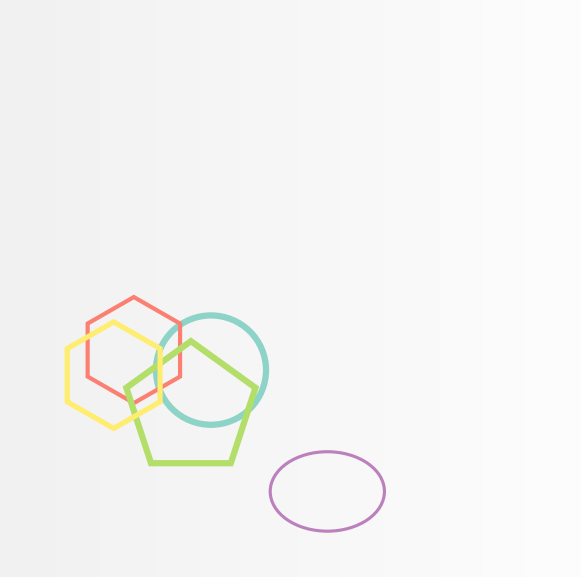[{"shape": "circle", "thickness": 3, "radius": 0.47, "center": [0.363, 0.358]}, {"shape": "hexagon", "thickness": 2, "radius": 0.46, "center": [0.23, 0.393]}, {"shape": "pentagon", "thickness": 3, "radius": 0.58, "center": [0.328, 0.292]}, {"shape": "oval", "thickness": 1.5, "radius": 0.49, "center": [0.563, 0.148]}, {"shape": "hexagon", "thickness": 2.5, "radius": 0.46, "center": [0.196, 0.349]}]